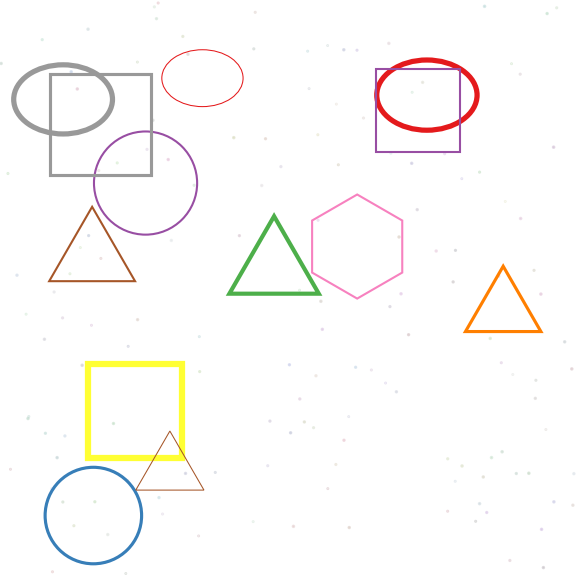[{"shape": "oval", "thickness": 2.5, "radius": 0.43, "center": [0.739, 0.834]}, {"shape": "oval", "thickness": 0.5, "radius": 0.35, "center": [0.351, 0.864]}, {"shape": "circle", "thickness": 1.5, "radius": 0.42, "center": [0.162, 0.106]}, {"shape": "triangle", "thickness": 2, "radius": 0.45, "center": [0.475, 0.535]}, {"shape": "circle", "thickness": 1, "radius": 0.45, "center": [0.252, 0.682]}, {"shape": "square", "thickness": 1, "radius": 0.36, "center": [0.724, 0.808]}, {"shape": "triangle", "thickness": 1.5, "radius": 0.38, "center": [0.871, 0.463]}, {"shape": "square", "thickness": 3, "radius": 0.4, "center": [0.234, 0.287]}, {"shape": "triangle", "thickness": 0.5, "radius": 0.34, "center": [0.294, 0.185]}, {"shape": "triangle", "thickness": 1, "radius": 0.43, "center": [0.16, 0.555]}, {"shape": "hexagon", "thickness": 1, "radius": 0.45, "center": [0.618, 0.572]}, {"shape": "oval", "thickness": 2.5, "radius": 0.43, "center": [0.109, 0.827]}, {"shape": "square", "thickness": 1.5, "radius": 0.43, "center": [0.174, 0.784]}]